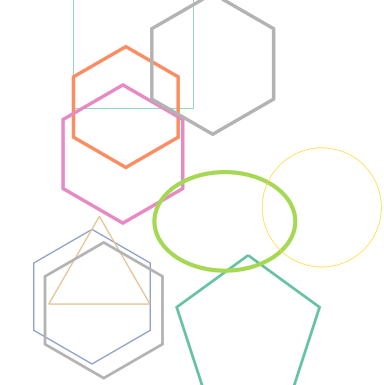[{"shape": "pentagon", "thickness": 2, "radius": 0.98, "center": [0.645, 0.142]}, {"shape": "square", "thickness": 0.5, "radius": 0.78, "center": [0.347, 0.876]}, {"shape": "hexagon", "thickness": 2.5, "radius": 0.78, "center": [0.327, 0.722]}, {"shape": "hexagon", "thickness": 1, "radius": 0.87, "center": [0.239, 0.229]}, {"shape": "hexagon", "thickness": 2.5, "radius": 0.9, "center": [0.319, 0.6]}, {"shape": "oval", "thickness": 3, "radius": 0.91, "center": [0.584, 0.425]}, {"shape": "circle", "thickness": 0.5, "radius": 0.77, "center": [0.836, 0.461]}, {"shape": "triangle", "thickness": 1, "radius": 0.76, "center": [0.258, 0.286]}, {"shape": "hexagon", "thickness": 2, "radius": 0.88, "center": [0.269, 0.194]}, {"shape": "hexagon", "thickness": 2.5, "radius": 0.91, "center": [0.553, 0.834]}]